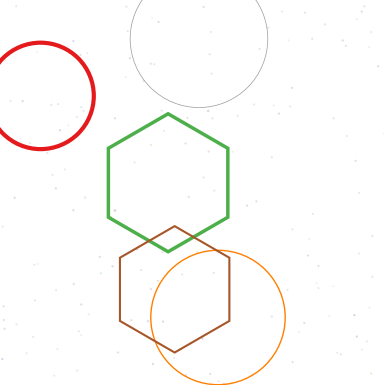[{"shape": "circle", "thickness": 3, "radius": 0.69, "center": [0.105, 0.751]}, {"shape": "hexagon", "thickness": 2.5, "radius": 0.9, "center": [0.437, 0.525]}, {"shape": "circle", "thickness": 1, "radius": 0.87, "center": [0.566, 0.175]}, {"shape": "hexagon", "thickness": 1.5, "radius": 0.82, "center": [0.454, 0.248]}, {"shape": "circle", "thickness": 0.5, "radius": 0.89, "center": [0.517, 0.899]}]